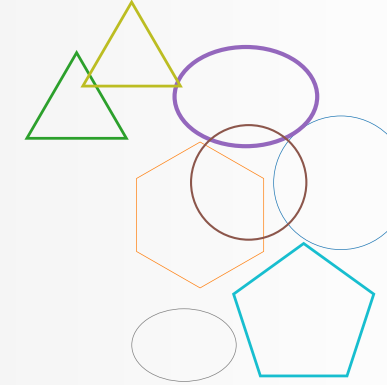[{"shape": "circle", "thickness": 0.5, "radius": 0.87, "center": [0.88, 0.525]}, {"shape": "hexagon", "thickness": 0.5, "radius": 0.95, "center": [0.516, 0.442]}, {"shape": "triangle", "thickness": 2, "radius": 0.74, "center": [0.198, 0.715]}, {"shape": "oval", "thickness": 3, "radius": 0.92, "center": [0.635, 0.749]}, {"shape": "circle", "thickness": 1.5, "radius": 0.74, "center": [0.642, 0.526]}, {"shape": "oval", "thickness": 0.5, "radius": 0.67, "center": [0.475, 0.104]}, {"shape": "triangle", "thickness": 2, "radius": 0.73, "center": [0.34, 0.849]}, {"shape": "pentagon", "thickness": 2, "radius": 0.95, "center": [0.784, 0.177]}]